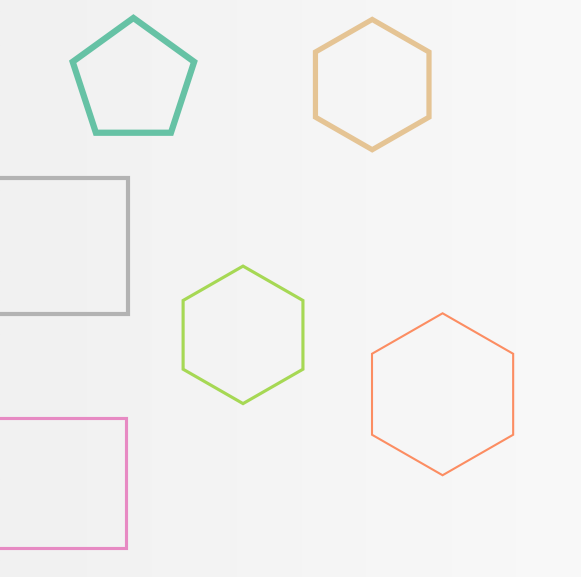[{"shape": "pentagon", "thickness": 3, "radius": 0.55, "center": [0.23, 0.858]}, {"shape": "hexagon", "thickness": 1, "radius": 0.7, "center": [0.761, 0.316]}, {"shape": "square", "thickness": 1.5, "radius": 0.57, "center": [0.104, 0.163]}, {"shape": "hexagon", "thickness": 1.5, "radius": 0.6, "center": [0.418, 0.419]}, {"shape": "hexagon", "thickness": 2.5, "radius": 0.56, "center": [0.64, 0.853]}, {"shape": "square", "thickness": 2, "radius": 0.59, "center": [0.102, 0.573]}]